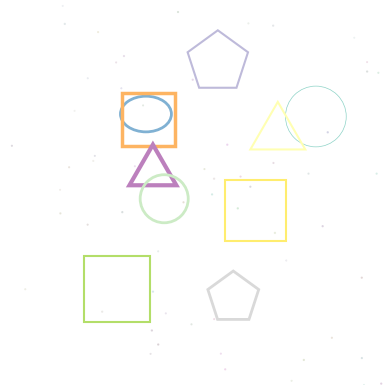[{"shape": "circle", "thickness": 0.5, "radius": 0.39, "center": [0.82, 0.697]}, {"shape": "triangle", "thickness": 1.5, "radius": 0.41, "center": [0.722, 0.653]}, {"shape": "pentagon", "thickness": 1.5, "radius": 0.41, "center": [0.566, 0.839]}, {"shape": "oval", "thickness": 2, "radius": 0.33, "center": [0.379, 0.704]}, {"shape": "square", "thickness": 2.5, "radius": 0.35, "center": [0.386, 0.689]}, {"shape": "square", "thickness": 1.5, "radius": 0.43, "center": [0.305, 0.25]}, {"shape": "pentagon", "thickness": 2, "radius": 0.35, "center": [0.606, 0.227]}, {"shape": "triangle", "thickness": 3, "radius": 0.35, "center": [0.397, 0.554]}, {"shape": "circle", "thickness": 2, "radius": 0.31, "center": [0.426, 0.484]}, {"shape": "square", "thickness": 1.5, "radius": 0.4, "center": [0.664, 0.453]}]